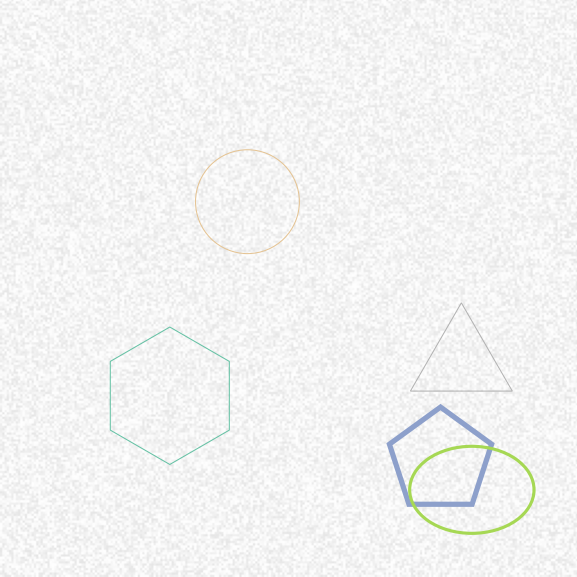[{"shape": "hexagon", "thickness": 0.5, "radius": 0.59, "center": [0.294, 0.314]}, {"shape": "pentagon", "thickness": 2.5, "radius": 0.47, "center": [0.763, 0.201]}, {"shape": "oval", "thickness": 1.5, "radius": 0.54, "center": [0.817, 0.151]}, {"shape": "circle", "thickness": 0.5, "radius": 0.45, "center": [0.428, 0.65]}, {"shape": "triangle", "thickness": 0.5, "radius": 0.51, "center": [0.799, 0.373]}]